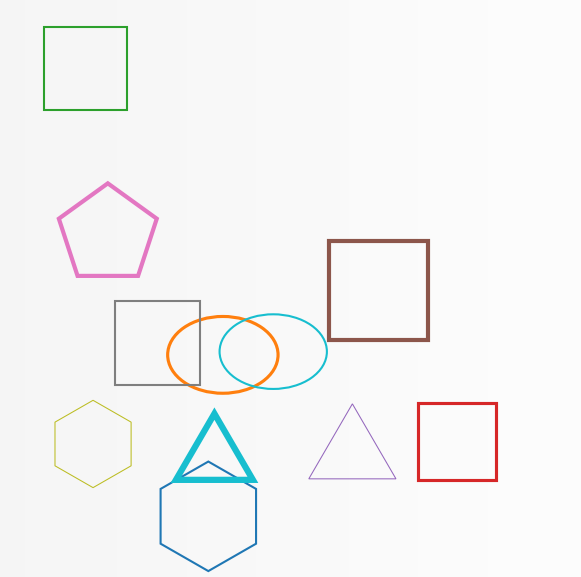[{"shape": "hexagon", "thickness": 1, "radius": 0.47, "center": [0.358, 0.105]}, {"shape": "oval", "thickness": 1.5, "radius": 0.47, "center": [0.383, 0.385]}, {"shape": "square", "thickness": 1, "radius": 0.36, "center": [0.147, 0.881]}, {"shape": "square", "thickness": 1.5, "radius": 0.33, "center": [0.787, 0.235]}, {"shape": "triangle", "thickness": 0.5, "radius": 0.43, "center": [0.606, 0.213]}, {"shape": "square", "thickness": 2, "radius": 0.43, "center": [0.651, 0.496]}, {"shape": "pentagon", "thickness": 2, "radius": 0.44, "center": [0.185, 0.593]}, {"shape": "square", "thickness": 1, "radius": 0.37, "center": [0.271, 0.405]}, {"shape": "hexagon", "thickness": 0.5, "radius": 0.38, "center": [0.16, 0.23]}, {"shape": "triangle", "thickness": 3, "radius": 0.38, "center": [0.369, 0.206]}, {"shape": "oval", "thickness": 1, "radius": 0.46, "center": [0.47, 0.39]}]